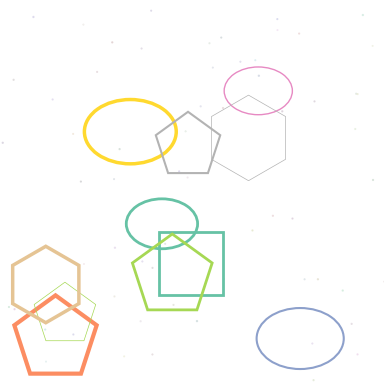[{"shape": "square", "thickness": 2, "radius": 0.41, "center": [0.497, 0.316]}, {"shape": "oval", "thickness": 2, "radius": 0.46, "center": [0.421, 0.419]}, {"shape": "pentagon", "thickness": 3, "radius": 0.56, "center": [0.144, 0.12]}, {"shape": "oval", "thickness": 1.5, "radius": 0.57, "center": [0.78, 0.121]}, {"shape": "oval", "thickness": 1, "radius": 0.44, "center": [0.671, 0.764]}, {"shape": "pentagon", "thickness": 0.5, "radius": 0.42, "center": [0.169, 0.183]}, {"shape": "pentagon", "thickness": 2, "radius": 0.54, "center": [0.447, 0.283]}, {"shape": "oval", "thickness": 2.5, "radius": 0.6, "center": [0.338, 0.658]}, {"shape": "hexagon", "thickness": 2.5, "radius": 0.5, "center": [0.119, 0.261]}, {"shape": "pentagon", "thickness": 1.5, "radius": 0.44, "center": [0.488, 0.622]}, {"shape": "hexagon", "thickness": 0.5, "radius": 0.56, "center": [0.646, 0.642]}]